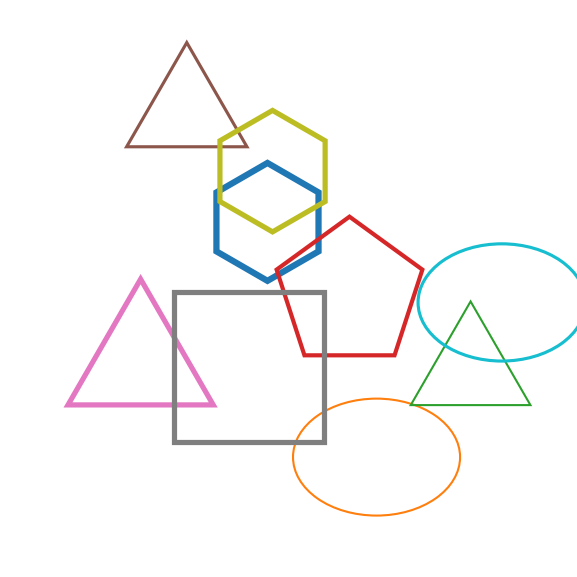[{"shape": "hexagon", "thickness": 3, "radius": 0.51, "center": [0.463, 0.615]}, {"shape": "oval", "thickness": 1, "radius": 0.72, "center": [0.652, 0.208]}, {"shape": "triangle", "thickness": 1, "radius": 0.6, "center": [0.815, 0.357]}, {"shape": "pentagon", "thickness": 2, "radius": 0.66, "center": [0.605, 0.491]}, {"shape": "triangle", "thickness": 1.5, "radius": 0.6, "center": [0.323, 0.805]}, {"shape": "triangle", "thickness": 2.5, "radius": 0.73, "center": [0.244, 0.371]}, {"shape": "square", "thickness": 2.5, "radius": 0.65, "center": [0.432, 0.364]}, {"shape": "hexagon", "thickness": 2.5, "radius": 0.53, "center": [0.472, 0.703]}, {"shape": "oval", "thickness": 1.5, "radius": 0.72, "center": [0.869, 0.475]}]